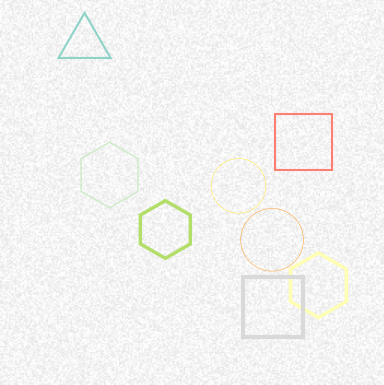[{"shape": "triangle", "thickness": 1.5, "radius": 0.39, "center": [0.22, 0.889]}, {"shape": "hexagon", "thickness": 2.5, "radius": 0.42, "center": [0.827, 0.259]}, {"shape": "square", "thickness": 1.5, "radius": 0.37, "center": [0.788, 0.632]}, {"shape": "circle", "thickness": 0.5, "radius": 0.41, "center": [0.707, 0.377]}, {"shape": "hexagon", "thickness": 2.5, "radius": 0.37, "center": [0.429, 0.404]}, {"shape": "square", "thickness": 3, "radius": 0.39, "center": [0.708, 0.203]}, {"shape": "hexagon", "thickness": 1, "radius": 0.43, "center": [0.285, 0.545]}, {"shape": "circle", "thickness": 0.5, "radius": 0.36, "center": [0.62, 0.517]}]